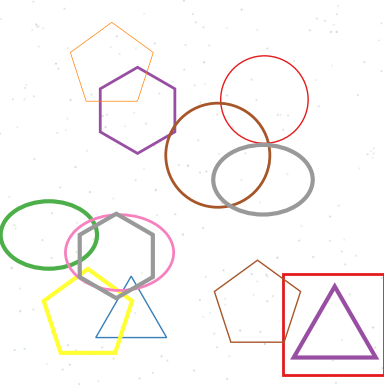[{"shape": "square", "thickness": 2, "radius": 0.66, "center": [0.865, 0.158]}, {"shape": "circle", "thickness": 1, "radius": 0.57, "center": [0.687, 0.741]}, {"shape": "triangle", "thickness": 1, "radius": 0.53, "center": [0.341, 0.176]}, {"shape": "oval", "thickness": 3, "radius": 0.63, "center": [0.127, 0.39]}, {"shape": "triangle", "thickness": 3, "radius": 0.62, "center": [0.869, 0.133]}, {"shape": "hexagon", "thickness": 2, "radius": 0.56, "center": [0.357, 0.713]}, {"shape": "pentagon", "thickness": 0.5, "radius": 0.57, "center": [0.29, 0.829]}, {"shape": "pentagon", "thickness": 3, "radius": 0.6, "center": [0.228, 0.181]}, {"shape": "circle", "thickness": 2, "radius": 0.68, "center": [0.566, 0.597]}, {"shape": "pentagon", "thickness": 1, "radius": 0.59, "center": [0.669, 0.206]}, {"shape": "oval", "thickness": 2, "radius": 0.7, "center": [0.311, 0.344]}, {"shape": "hexagon", "thickness": 3, "radius": 0.55, "center": [0.302, 0.335]}, {"shape": "oval", "thickness": 3, "radius": 0.65, "center": [0.683, 0.533]}]